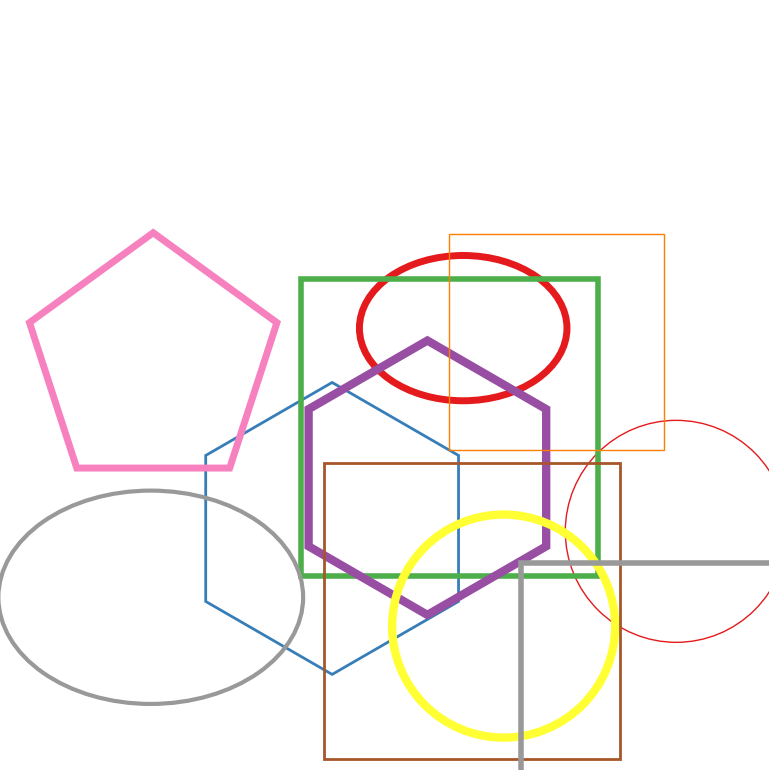[{"shape": "circle", "thickness": 0.5, "radius": 0.72, "center": [0.878, 0.31]}, {"shape": "oval", "thickness": 2.5, "radius": 0.67, "center": [0.602, 0.574]}, {"shape": "hexagon", "thickness": 1, "radius": 0.95, "center": [0.431, 0.314]}, {"shape": "square", "thickness": 2, "radius": 0.96, "center": [0.584, 0.445]}, {"shape": "hexagon", "thickness": 3, "radius": 0.89, "center": [0.555, 0.38]}, {"shape": "square", "thickness": 0.5, "radius": 0.7, "center": [0.723, 0.556]}, {"shape": "circle", "thickness": 3, "radius": 0.72, "center": [0.654, 0.187]}, {"shape": "square", "thickness": 1, "radius": 0.96, "center": [0.613, 0.207]}, {"shape": "pentagon", "thickness": 2.5, "radius": 0.84, "center": [0.199, 0.529]}, {"shape": "oval", "thickness": 1.5, "radius": 0.99, "center": [0.196, 0.224]}, {"shape": "square", "thickness": 2, "radius": 0.81, "center": [0.84, 0.106]}]